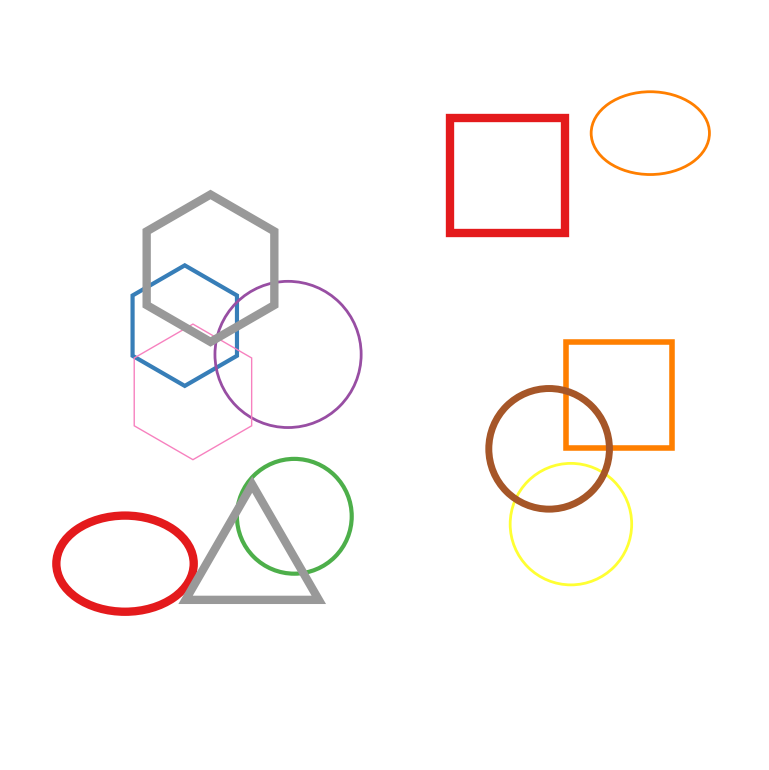[{"shape": "oval", "thickness": 3, "radius": 0.45, "center": [0.162, 0.268]}, {"shape": "square", "thickness": 3, "radius": 0.37, "center": [0.659, 0.772]}, {"shape": "hexagon", "thickness": 1.5, "radius": 0.39, "center": [0.24, 0.577]}, {"shape": "circle", "thickness": 1.5, "radius": 0.37, "center": [0.382, 0.329]}, {"shape": "circle", "thickness": 1, "radius": 0.47, "center": [0.374, 0.54]}, {"shape": "square", "thickness": 2, "radius": 0.34, "center": [0.804, 0.487]}, {"shape": "oval", "thickness": 1, "radius": 0.38, "center": [0.845, 0.827]}, {"shape": "circle", "thickness": 1, "radius": 0.39, "center": [0.741, 0.319]}, {"shape": "circle", "thickness": 2.5, "radius": 0.39, "center": [0.713, 0.417]}, {"shape": "hexagon", "thickness": 0.5, "radius": 0.44, "center": [0.251, 0.491]}, {"shape": "hexagon", "thickness": 3, "radius": 0.48, "center": [0.273, 0.652]}, {"shape": "triangle", "thickness": 3, "radius": 0.5, "center": [0.328, 0.271]}]